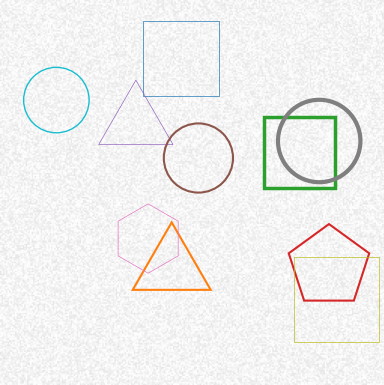[{"shape": "square", "thickness": 0.5, "radius": 0.49, "center": [0.47, 0.848]}, {"shape": "triangle", "thickness": 1.5, "radius": 0.58, "center": [0.446, 0.306]}, {"shape": "square", "thickness": 2.5, "radius": 0.46, "center": [0.779, 0.603]}, {"shape": "pentagon", "thickness": 1.5, "radius": 0.55, "center": [0.854, 0.308]}, {"shape": "triangle", "thickness": 0.5, "radius": 0.56, "center": [0.353, 0.68]}, {"shape": "circle", "thickness": 1.5, "radius": 0.45, "center": [0.515, 0.59]}, {"shape": "hexagon", "thickness": 0.5, "radius": 0.45, "center": [0.385, 0.38]}, {"shape": "circle", "thickness": 3, "radius": 0.54, "center": [0.829, 0.634]}, {"shape": "square", "thickness": 0.5, "radius": 0.55, "center": [0.874, 0.222]}, {"shape": "circle", "thickness": 1, "radius": 0.43, "center": [0.146, 0.74]}]